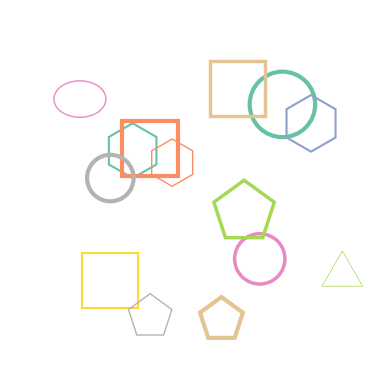[{"shape": "hexagon", "thickness": 1.5, "radius": 0.36, "center": [0.345, 0.609]}, {"shape": "circle", "thickness": 3, "radius": 0.43, "center": [0.734, 0.729]}, {"shape": "hexagon", "thickness": 1, "radius": 0.31, "center": [0.447, 0.578]}, {"shape": "square", "thickness": 3, "radius": 0.36, "center": [0.389, 0.613]}, {"shape": "hexagon", "thickness": 1.5, "radius": 0.37, "center": [0.808, 0.68]}, {"shape": "oval", "thickness": 1, "radius": 0.34, "center": [0.208, 0.743]}, {"shape": "circle", "thickness": 2.5, "radius": 0.33, "center": [0.675, 0.328]}, {"shape": "pentagon", "thickness": 2.5, "radius": 0.41, "center": [0.634, 0.449]}, {"shape": "triangle", "thickness": 0.5, "radius": 0.31, "center": [0.889, 0.287]}, {"shape": "square", "thickness": 1.5, "radius": 0.36, "center": [0.286, 0.272]}, {"shape": "square", "thickness": 2.5, "radius": 0.35, "center": [0.616, 0.771]}, {"shape": "pentagon", "thickness": 3, "radius": 0.29, "center": [0.575, 0.17]}, {"shape": "pentagon", "thickness": 1, "radius": 0.3, "center": [0.39, 0.178]}, {"shape": "circle", "thickness": 3, "radius": 0.3, "center": [0.287, 0.537]}]